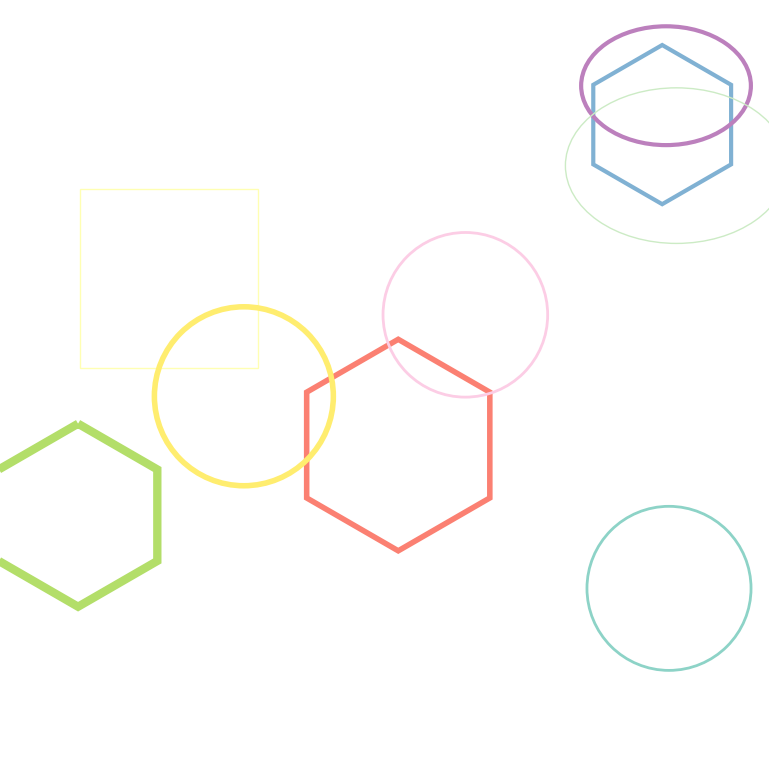[{"shape": "circle", "thickness": 1, "radius": 0.53, "center": [0.869, 0.236]}, {"shape": "square", "thickness": 0.5, "radius": 0.58, "center": [0.22, 0.638]}, {"shape": "hexagon", "thickness": 2, "radius": 0.69, "center": [0.517, 0.422]}, {"shape": "hexagon", "thickness": 1.5, "radius": 0.52, "center": [0.86, 0.838]}, {"shape": "hexagon", "thickness": 3, "radius": 0.59, "center": [0.101, 0.331]}, {"shape": "circle", "thickness": 1, "radius": 0.53, "center": [0.604, 0.591]}, {"shape": "oval", "thickness": 1.5, "radius": 0.55, "center": [0.865, 0.889]}, {"shape": "oval", "thickness": 0.5, "radius": 0.72, "center": [0.879, 0.785]}, {"shape": "circle", "thickness": 2, "radius": 0.58, "center": [0.317, 0.485]}]